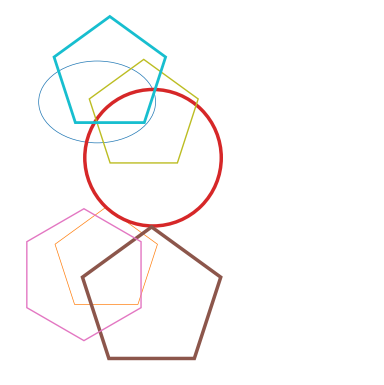[{"shape": "oval", "thickness": 0.5, "radius": 0.76, "center": [0.252, 0.735]}, {"shape": "pentagon", "thickness": 0.5, "radius": 0.7, "center": [0.276, 0.322]}, {"shape": "circle", "thickness": 2.5, "radius": 0.89, "center": [0.397, 0.59]}, {"shape": "pentagon", "thickness": 2.5, "radius": 0.94, "center": [0.394, 0.222]}, {"shape": "hexagon", "thickness": 1, "radius": 0.86, "center": [0.218, 0.287]}, {"shape": "pentagon", "thickness": 1, "radius": 0.74, "center": [0.373, 0.697]}, {"shape": "pentagon", "thickness": 2, "radius": 0.76, "center": [0.285, 0.805]}]